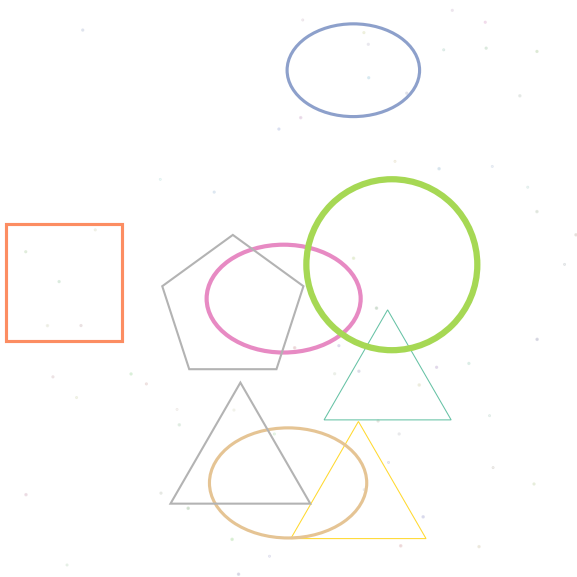[{"shape": "triangle", "thickness": 0.5, "radius": 0.64, "center": [0.671, 0.336]}, {"shape": "square", "thickness": 1.5, "radius": 0.51, "center": [0.111, 0.511]}, {"shape": "oval", "thickness": 1.5, "radius": 0.57, "center": [0.612, 0.878]}, {"shape": "oval", "thickness": 2, "radius": 0.67, "center": [0.491, 0.482]}, {"shape": "circle", "thickness": 3, "radius": 0.74, "center": [0.679, 0.541]}, {"shape": "triangle", "thickness": 0.5, "radius": 0.68, "center": [0.621, 0.134]}, {"shape": "oval", "thickness": 1.5, "radius": 0.68, "center": [0.499, 0.163]}, {"shape": "triangle", "thickness": 1, "radius": 0.7, "center": [0.416, 0.197]}, {"shape": "pentagon", "thickness": 1, "radius": 0.64, "center": [0.403, 0.464]}]